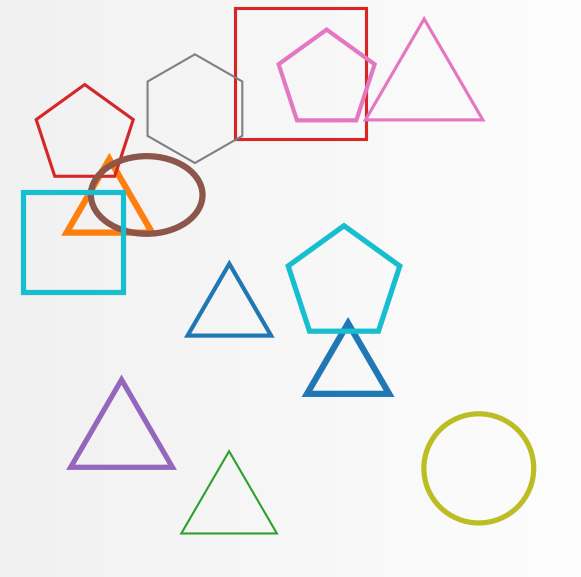[{"shape": "triangle", "thickness": 2, "radius": 0.41, "center": [0.395, 0.459]}, {"shape": "triangle", "thickness": 3, "radius": 0.41, "center": [0.599, 0.358]}, {"shape": "triangle", "thickness": 3, "radius": 0.42, "center": [0.188, 0.639]}, {"shape": "triangle", "thickness": 1, "radius": 0.47, "center": [0.394, 0.123]}, {"shape": "pentagon", "thickness": 1.5, "radius": 0.44, "center": [0.146, 0.765]}, {"shape": "square", "thickness": 1.5, "radius": 0.57, "center": [0.517, 0.872]}, {"shape": "triangle", "thickness": 2.5, "radius": 0.51, "center": [0.209, 0.241]}, {"shape": "oval", "thickness": 3, "radius": 0.48, "center": [0.252, 0.662]}, {"shape": "triangle", "thickness": 1.5, "radius": 0.58, "center": [0.73, 0.85]}, {"shape": "pentagon", "thickness": 2, "radius": 0.43, "center": [0.562, 0.861]}, {"shape": "hexagon", "thickness": 1, "radius": 0.47, "center": [0.335, 0.811]}, {"shape": "circle", "thickness": 2.5, "radius": 0.47, "center": [0.824, 0.188]}, {"shape": "pentagon", "thickness": 2.5, "radius": 0.5, "center": [0.592, 0.507]}, {"shape": "square", "thickness": 2.5, "radius": 0.43, "center": [0.125, 0.58]}]